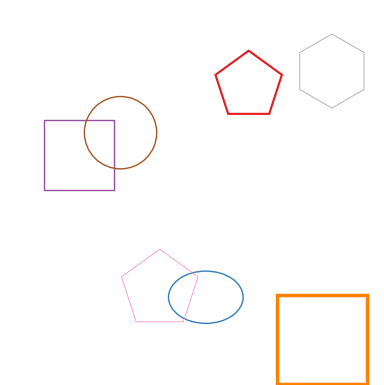[{"shape": "pentagon", "thickness": 1.5, "radius": 0.45, "center": [0.646, 0.778]}, {"shape": "oval", "thickness": 1, "radius": 0.48, "center": [0.535, 0.228]}, {"shape": "square", "thickness": 1, "radius": 0.45, "center": [0.205, 0.597]}, {"shape": "square", "thickness": 2.5, "radius": 0.58, "center": [0.837, 0.118]}, {"shape": "circle", "thickness": 1, "radius": 0.47, "center": [0.313, 0.655]}, {"shape": "pentagon", "thickness": 0.5, "radius": 0.52, "center": [0.415, 0.249]}, {"shape": "hexagon", "thickness": 0.5, "radius": 0.48, "center": [0.862, 0.816]}]